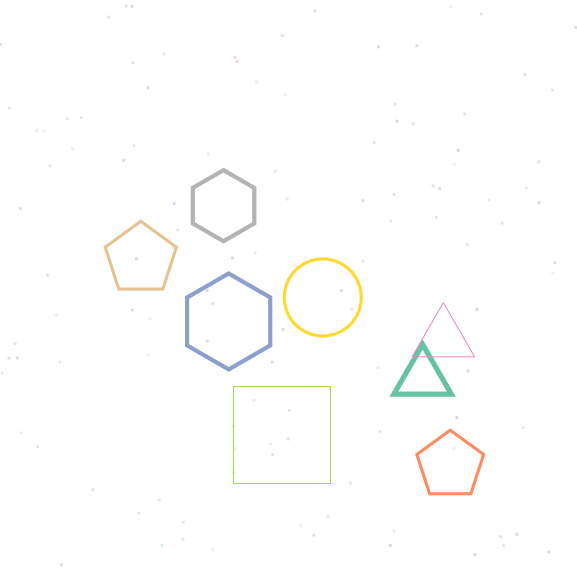[{"shape": "triangle", "thickness": 2.5, "radius": 0.29, "center": [0.732, 0.345]}, {"shape": "pentagon", "thickness": 1.5, "radius": 0.3, "center": [0.78, 0.193]}, {"shape": "hexagon", "thickness": 2, "radius": 0.42, "center": [0.396, 0.443]}, {"shape": "triangle", "thickness": 0.5, "radius": 0.31, "center": [0.768, 0.412]}, {"shape": "square", "thickness": 0.5, "radius": 0.42, "center": [0.487, 0.247]}, {"shape": "circle", "thickness": 1.5, "radius": 0.33, "center": [0.559, 0.484]}, {"shape": "pentagon", "thickness": 1.5, "radius": 0.32, "center": [0.244, 0.551]}, {"shape": "hexagon", "thickness": 2, "radius": 0.31, "center": [0.387, 0.643]}]